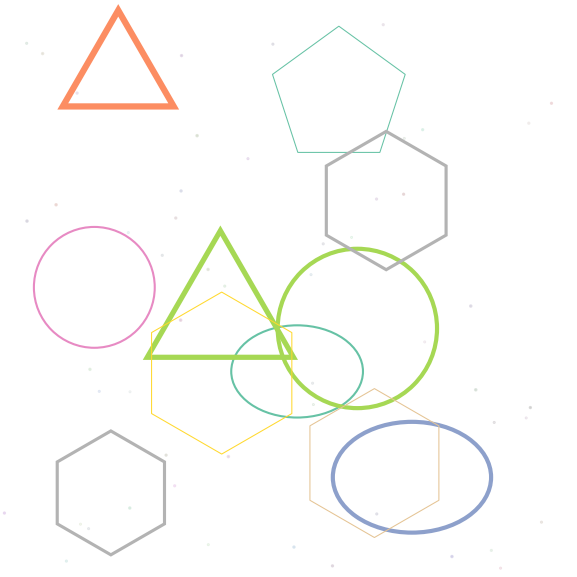[{"shape": "pentagon", "thickness": 0.5, "radius": 0.6, "center": [0.587, 0.833]}, {"shape": "oval", "thickness": 1, "radius": 0.57, "center": [0.514, 0.356]}, {"shape": "triangle", "thickness": 3, "radius": 0.55, "center": [0.205, 0.87]}, {"shape": "oval", "thickness": 2, "radius": 0.69, "center": [0.713, 0.173]}, {"shape": "circle", "thickness": 1, "radius": 0.52, "center": [0.163, 0.502]}, {"shape": "triangle", "thickness": 2.5, "radius": 0.73, "center": [0.382, 0.454]}, {"shape": "circle", "thickness": 2, "radius": 0.69, "center": [0.619, 0.43]}, {"shape": "hexagon", "thickness": 0.5, "radius": 0.7, "center": [0.384, 0.353]}, {"shape": "hexagon", "thickness": 0.5, "radius": 0.64, "center": [0.648, 0.197]}, {"shape": "hexagon", "thickness": 1.5, "radius": 0.54, "center": [0.192, 0.146]}, {"shape": "hexagon", "thickness": 1.5, "radius": 0.6, "center": [0.669, 0.652]}]